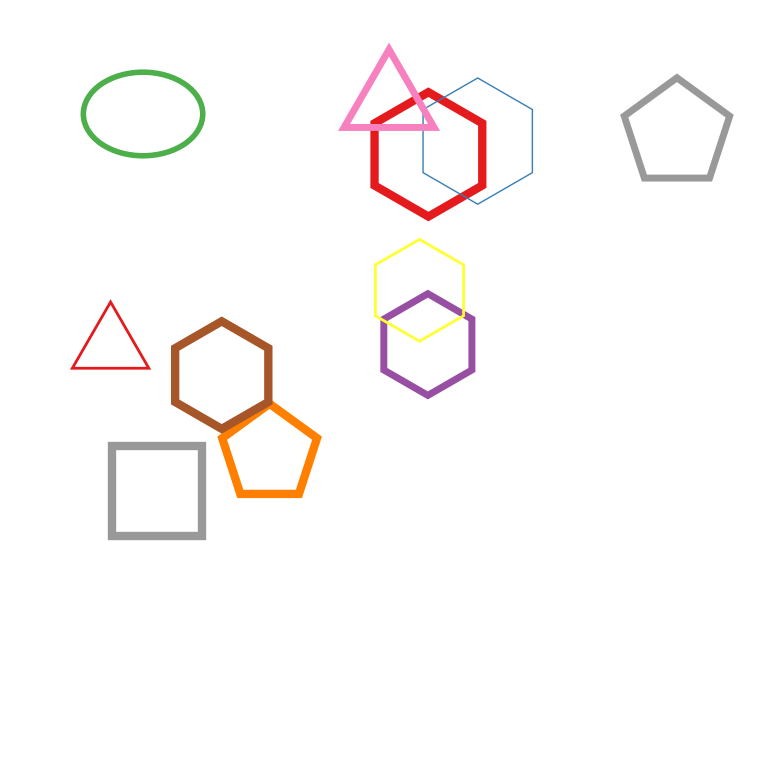[{"shape": "triangle", "thickness": 1, "radius": 0.29, "center": [0.144, 0.55]}, {"shape": "hexagon", "thickness": 3, "radius": 0.4, "center": [0.556, 0.8]}, {"shape": "hexagon", "thickness": 0.5, "radius": 0.41, "center": [0.62, 0.817]}, {"shape": "oval", "thickness": 2, "radius": 0.39, "center": [0.186, 0.852]}, {"shape": "hexagon", "thickness": 2.5, "radius": 0.33, "center": [0.556, 0.553]}, {"shape": "pentagon", "thickness": 3, "radius": 0.32, "center": [0.35, 0.411]}, {"shape": "hexagon", "thickness": 1, "radius": 0.33, "center": [0.545, 0.623]}, {"shape": "hexagon", "thickness": 3, "radius": 0.35, "center": [0.288, 0.513]}, {"shape": "triangle", "thickness": 2.5, "radius": 0.34, "center": [0.505, 0.868]}, {"shape": "pentagon", "thickness": 2.5, "radius": 0.36, "center": [0.879, 0.827]}, {"shape": "square", "thickness": 3, "radius": 0.29, "center": [0.204, 0.362]}]